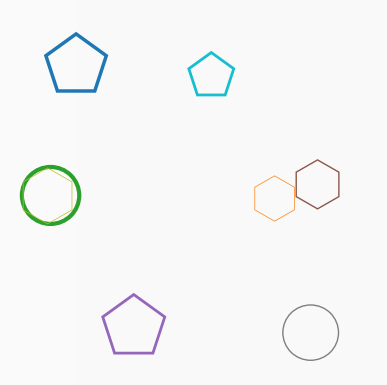[{"shape": "pentagon", "thickness": 2.5, "radius": 0.41, "center": [0.196, 0.83]}, {"shape": "hexagon", "thickness": 0.5, "radius": 0.29, "center": [0.709, 0.484]}, {"shape": "circle", "thickness": 3, "radius": 0.37, "center": [0.131, 0.492]}, {"shape": "pentagon", "thickness": 2, "radius": 0.42, "center": [0.345, 0.151]}, {"shape": "hexagon", "thickness": 1, "radius": 0.32, "center": [0.819, 0.521]}, {"shape": "circle", "thickness": 1, "radius": 0.36, "center": [0.802, 0.136]}, {"shape": "hexagon", "thickness": 0.5, "radius": 0.36, "center": [0.123, 0.491]}, {"shape": "pentagon", "thickness": 2, "radius": 0.3, "center": [0.545, 0.803]}]